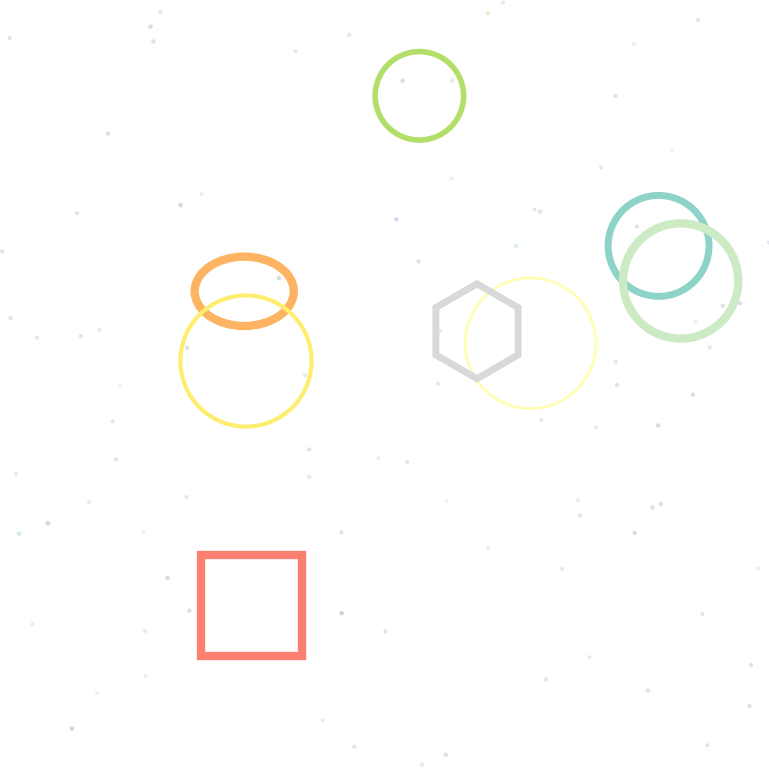[{"shape": "circle", "thickness": 2.5, "radius": 0.33, "center": [0.855, 0.681]}, {"shape": "circle", "thickness": 1, "radius": 0.42, "center": [0.689, 0.554]}, {"shape": "square", "thickness": 3, "radius": 0.33, "center": [0.327, 0.214]}, {"shape": "oval", "thickness": 3, "radius": 0.32, "center": [0.317, 0.622]}, {"shape": "circle", "thickness": 2, "radius": 0.29, "center": [0.545, 0.876]}, {"shape": "hexagon", "thickness": 2.5, "radius": 0.31, "center": [0.619, 0.57]}, {"shape": "circle", "thickness": 3, "radius": 0.37, "center": [0.884, 0.635]}, {"shape": "circle", "thickness": 1.5, "radius": 0.43, "center": [0.319, 0.531]}]